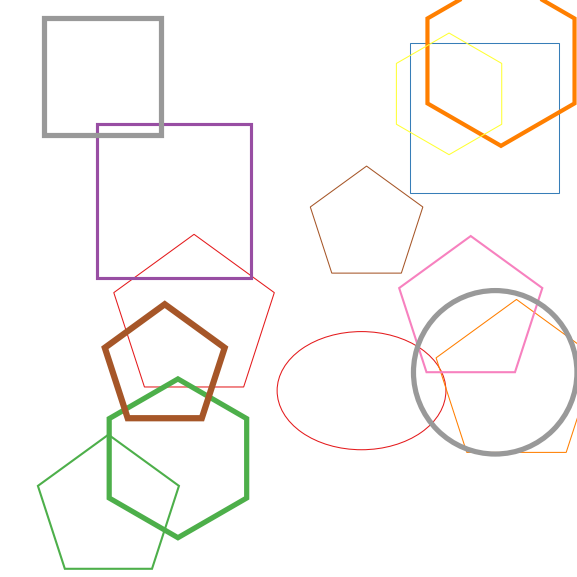[{"shape": "oval", "thickness": 0.5, "radius": 0.73, "center": [0.626, 0.323]}, {"shape": "pentagon", "thickness": 0.5, "radius": 0.73, "center": [0.336, 0.447]}, {"shape": "square", "thickness": 0.5, "radius": 0.65, "center": [0.839, 0.795]}, {"shape": "pentagon", "thickness": 1, "radius": 0.64, "center": [0.188, 0.118]}, {"shape": "hexagon", "thickness": 2.5, "radius": 0.69, "center": [0.308, 0.206]}, {"shape": "square", "thickness": 1.5, "radius": 0.67, "center": [0.301, 0.651]}, {"shape": "pentagon", "thickness": 0.5, "radius": 0.73, "center": [0.894, 0.334]}, {"shape": "hexagon", "thickness": 2, "radius": 0.74, "center": [0.868, 0.894]}, {"shape": "hexagon", "thickness": 0.5, "radius": 0.53, "center": [0.778, 0.837]}, {"shape": "pentagon", "thickness": 3, "radius": 0.55, "center": [0.285, 0.363]}, {"shape": "pentagon", "thickness": 0.5, "radius": 0.51, "center": [0.635, 0.609]}, {"shape": "pentagon", "thickness": 1, "radius": 0.65, "center": [0.815, 0.46]}, {"shape": "square", "thickness": 2.5, "radius": 0.5, "center": [0.177, 0.866]}, {"shape": "circle", "thickness": 2.5, "radius": 0.71, "center": [0.858, 0.354]}]